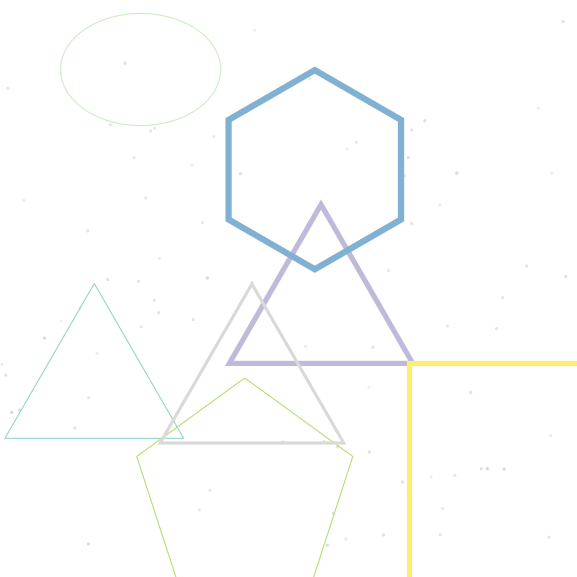[{"shape": "triangle", "thickness": 0.5, "radius": 0.89, "center": [0.163, 0.33]}, {"shape": "triangle", "thickness": 2.5, "radius": 0.92, "center": [0.556, 0.462]}, {"shape": "hexagon", "thickness": 3, "radius": 0.86, "center": [0.545, 0.705]}, {"shape": "pentagon", "thickness": 0.5, "radius": 0.98, "center": [0.424, 0.148]}, {"shape": "triangle", "thickness": 1.5, "radius": 0.92, "center": [0.436, 0.324]}, {"shape": "oval", "thickness": 0.5, "radius": 0.69, "center": [0.243, 0.879]}, {"shape": "square", "thickness": 2.5, "radius": 0.94, "center": [0.895, 0.182]}]